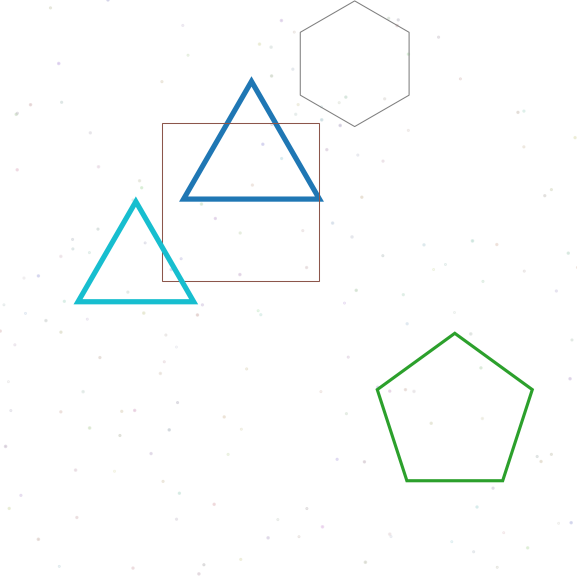[{"shape": "triangle", "thickness": 2.5, "radius": 0.68, "center": [0.435, 0.722]}, {"shape": "pentagon", "thickness": 1.5, "radius": 0.71, "center": [0.787, 0.281]}, {"shape": "square", "thickness": 0.5, "radius": 0.68, "center": [0.416, 0.649]}, {"shape": "hexagon", "thickness": 0.5, "radius": 0.54, "center": [0.614, 0.889]}, {"shape": "triangle", "thickness": 2.5, "radius": 0.58, "center": [0.235, 0.534]}]